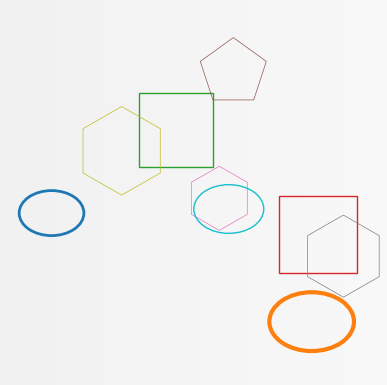[{"shape": "oval", "thickness": 2, "radius": 0.42, "center": [0.133, 0.447]}, {"shape": "oval", "thickness": 3, "radius": 0.55, "center": [0.804, 0.165]}, {"shape": "square", "thickness": 1, "radius": 0.48, "center": [0.454, 0.661]}, {"shape": "square", "thickness": 1, "radius": 0.5, "center": [0.821, 0.391]}, {"shape": "pentagon", "thickness": 0.5, "radius": 0.45, "center": [0.602, 0.813]}, {"shape": "hexagon", "thickness": 0.5, "radius": 0.42, "center": [0.566, 0.485]}, {"shape": "hexagon", "thickness": 0.5, "radius": 0.53, "center": [0.886, 0.335]}, {"shape": "hexagon", "thickness": 0.5, "radius": 0.58, "center": [0.314, 0.608]}, {"shape": "oval", "thickness": 1, "radius": 0.45, "center": [0.59, 0.457]}]